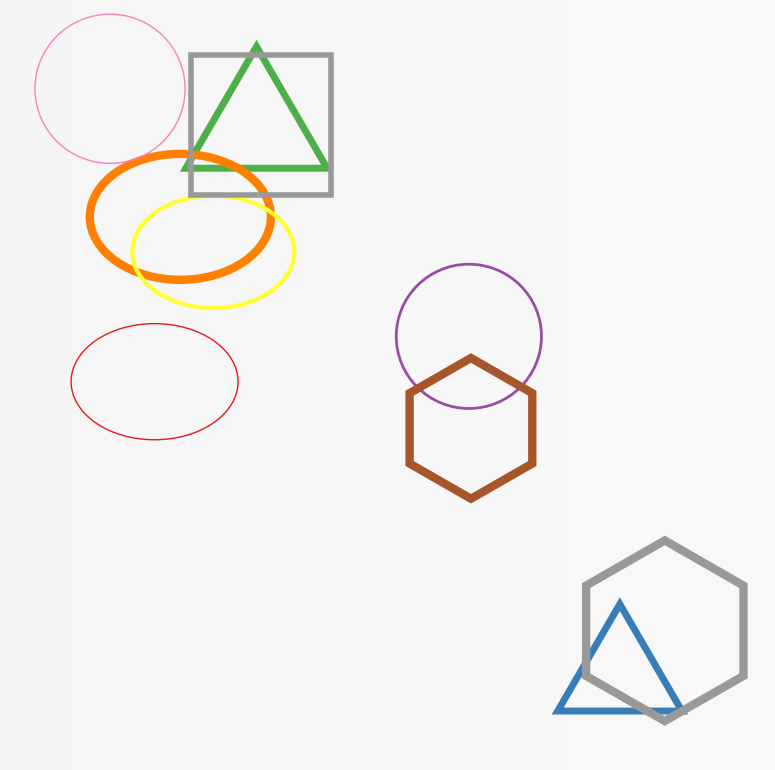[{"shape": "oval", "thickness": 0.5, "radius": 0.54, "center": [0.199, 0.504]}, {"shape": "triangle", "thickness": 2.5, "radius": 0.46, "center": [0.8, 0.123]}, {"shape": "triangle", "thickness": 2.5, "radius": 0.53, "center": [0.331, 0.834]}, {"shape": "circle", "thickness": 1, "radius": 0.47, "center": [0.605, 0.563]}, {"shape": "oval", "thickness": 3, "radius": 0.58, "center": [0.233, 0.718]}, {"shape": "oval", "thickness": 1.5, "radius": 0.52, "center": [0.275, 0.673]}, {"shape": "hexagon", "thickness": 3, "radius": 0.46, "center": [0.608, 0.444]}, {"shape": "circle", "thickness": 0.5, "radius": 0.48, "center": [0.142, 0.885]}, {"shape": "hexagon", "thickness": 3, "radius": 0.59, "center": [0.858, 0.181]}, {"shape": "square", "thickness": 2, "radius": 0.45, "center": [0.337, 0.838]}]